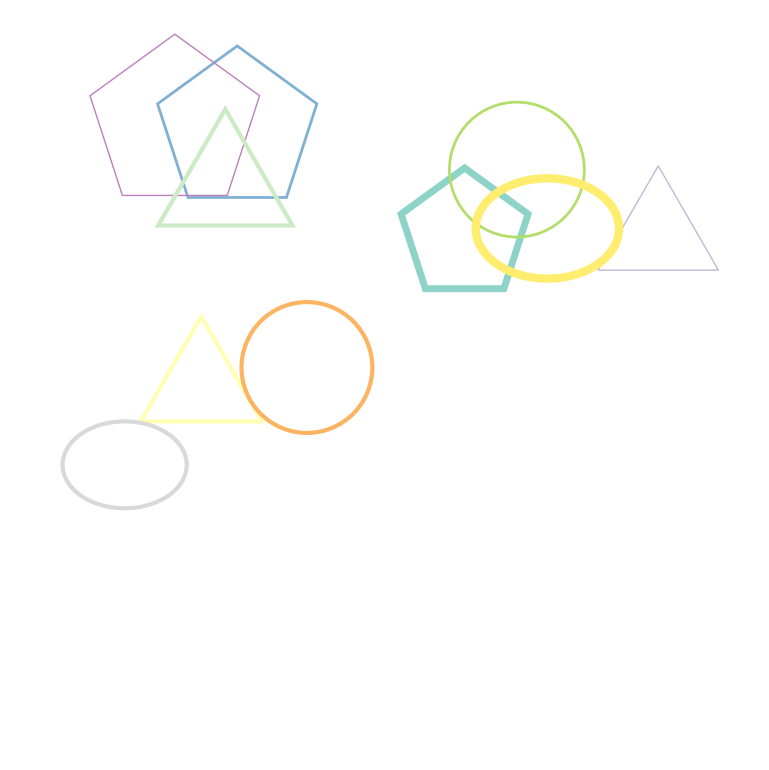[{"shape": "pentagon", "thickness": 2.5, "radius": 0.43, "center": [0.603, 0.695]}, {"shape": "triangle", "thickness": 1.5, "radius": 0.45, "center": [0.261, 0.498]}, {"shape": "triangle", "thickness": 0.5, "radius": 0.45, "center": [0.855, 0.694]}, {"shape": "pentagon", "thickness": 1, "radius": 0.54, "center": [0.308, 0.832]}, {"shape": "circle", "thickness": 1.5, "radius": 0.42, "center": [0.399, 0.523]}, {"shape": "circle", "thickness": 1, "radius": 0.44, "center": [0.671, 0.78]}, {"shape": "oval", "thickness": 1.5, "radius": 0.4, "center": [0.162, 0.396]}, {"shape": "pentagon", "thickness": 0.5, "radius": 0.58, "center": [0.227, 0.84]}, {"shape": "triangle", "thickness": 1.5, "radius": 0.5, "center": [0.293, 0.758]}, {"shape": "oval", "thickness": 3, "radius": 0.47, "center": [0.711, 0.703]}]